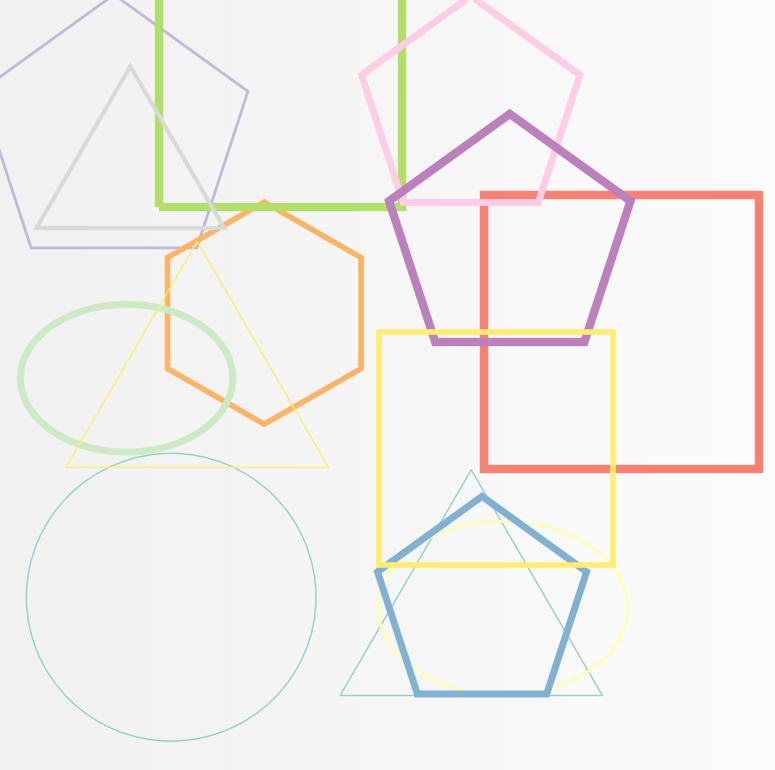[{"shape": "triangle", "thickness": 0.5, "radius": 0.98, "center": [0.608, 0.194]}, {"shape": "circle", "thickness": 0.5, "radius": 0.93, "center": [0.221, 0.224]}, {"shape": "oval", "thickness": 1, "radius": 0.81, "center": [0.649, 0.21]}, {"shape": "pentagon", "thickness": 1, "radius": 0.91, "center": [0.147, 0.825]}, {"shape": "square", "thickness": 3, "radius": 0.89, "center": [0.802, 0.569]}, {"shape": "pentagon", "thickness": 2.5, "radius": 0.71, "center": [0.622, 0.214]}, {"shape": "hexagon", "thickness": 2, "radius": 0.72, "center": [0.341, 0.593]}, {"shape": "square", "thickness": 3, "radius": 0.79, "center": [0.362, 0.888]}, {"shape": "pentagon", "thickness": 2.5, "radius": 0.74, "center": [0.607, 0.857]}, {"shape": "triangle", "thickness": 1.5, "radius": 0.7, "center": [0.168, 0.774]}, {"shape": "pentagon", "thickness": 3, "radius": 0.82, "center": [0.658, 0.688]}, {"shape": "oval", "thickness": 2.5, "radius": 0.69, "center": [0.163, 0.509]}, {"shape": "triangle", "thickness": 0.5, "radius": 0.98, "center": [0.254, 0.491]}, {"shape": "square", "thickness": 2, "radius": 0.76, "center": [0.639, 0.418]}]